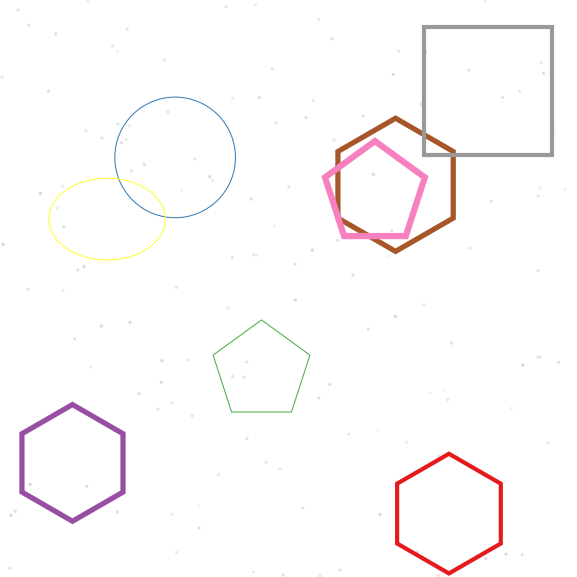[{"shape": "hexagon", "thickness": 2, "radius": 0.52, "center": [0.777, 0.11]}, {"shape": "circle", "thickness": 0.5, "radius": 0.52, "center": [0.303, 0.727]}, {"shape": "pentagon", "thickness": 0.5, "radius": 0.44, "center": [0.453, 0.357]}, {"shape": "hexagon", "thickness": 2.5, "radius": 0.51, "center": [0.126, 0.198]}, {"shape": "oval", "thickness": 0.5, "radius": 0.5, "center": [0.186, 0.62]}, {"shape": "hexagon", "thickness": 2.5, "radius": 0.58, "center": [0.685, 0.679]}, {"shape": "pentagon", "thickness": 3, "radius": 0.45, "center": [0.649, 0.664]}, {"shape": "square", "thickness": 2, "radius": 0.55, "center": [0.845, 0.842]}]